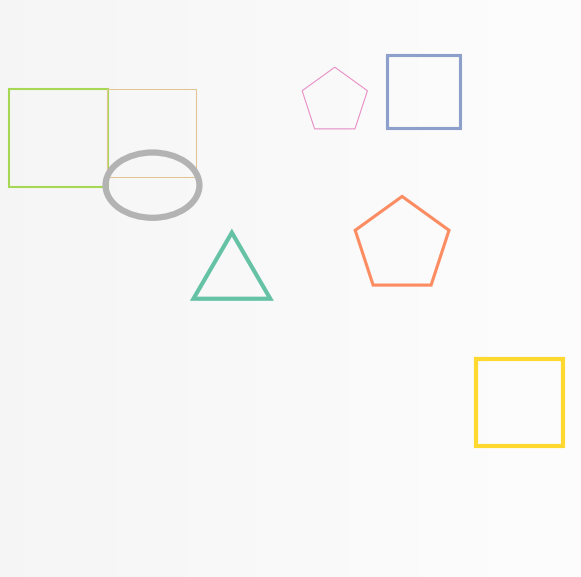[{"shape": "triangle", "thickness": 2, "radius": 0.38, "center": [0.399, 0.52]}, {"shape": "pentagon", "thickness": 1.5, "radius": 0.42, "center": [0.692, 0.574]}, {"shape": "square", "thickness": 1.5, "radius": 0.32, "center": [0.729, 0.84]}, {"shape": "pentagon", "thickness": 0.5, "radius": 0.3, "center": [0.576, 0.824]}, {"shape": "square", "thickness": 1, "radius": 0.42, "center": [0.101, 0.76]}, {"shape": "square", "thickness": 2, "radius": 0.38, "center": [0.894, 0.302]}, {"shape": "square", "thickness": 0.5, "radius": 0.38, "center": [0.261, 0.769]}, {"shape": "oval", "thickness": 3, "radius": 0.4, "center": [0.262, 0.679]}]